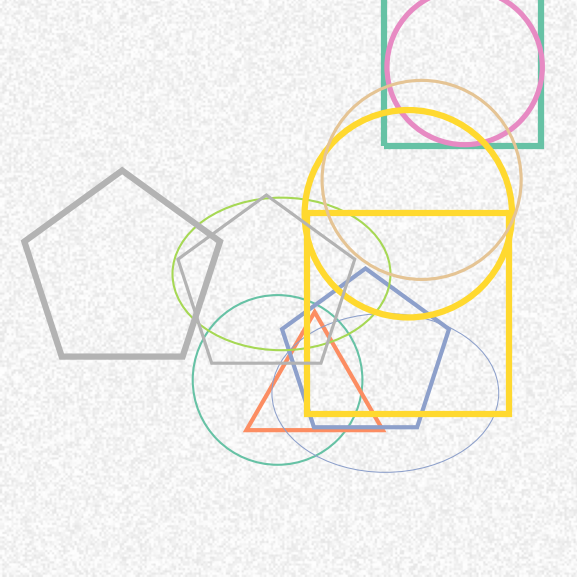[{"shape": "circle", "thickness": 1, "radius": 0.73, "center": [0.481, 0.341]}, {"shape": "square", "thickness": 3, "radius": 0.68, "center": [0.801, 0.882]}, {"shape": "triangle", "thickness": 2, "radius": 0.68, "center": [0.545, 0.322]}, {"shape": "pentagon", "thickness": 2, "radius": 0.76, "center": [0.633, 0.382]}, {"shape": "oval", "thickness": 0.5, "radius": 0.98, "center": [0.667, 0.319]}, {"shape": "circle", "thickness": 2.5, "radius": 0.67, "center": [0.805, 0.883]}, {"shape": "oval", "thickness": 1, "radius": 0.94, "center": [0.487, 0.525]}, {"shape": "square", "thickness": 3, "radius": 0.87, "center": [0.707, 0.456]}, {"shape": "circle", "thickness": 3, "radius": 0.9, "center": [0.707, 0.629]}, {"shape": "circle", "thickness": 1.5, "radius": 0.86, "center": [0.73, 0.688]}, {"shape": "pentagon", "thickness": 1.5, "radius": 0.8, "center": [0.461, 0.5]}, {"shape": "pentagon", "thickness": 3, "radius": 0.89, "center": [0.212, 0.526]}]